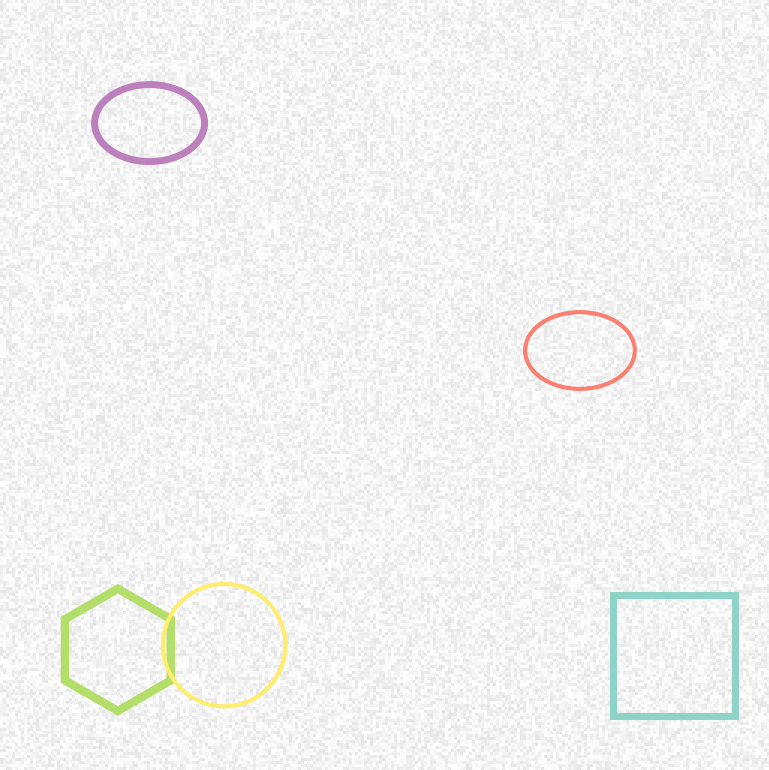[{"shape": "square", "thickness": 2.5, "radius": 0.4, "center": [0.875, 0.149]}, {"shape": "oval", "thickness": 1.5, "radius": 0.36, "center": [0.753, 0.545]}, {"shape": "hexagon", "thickness": 3, "radius": 0.4, "center": [0.153, 0.156]}, {"shape": "oval", "thickness": 2.5, "radius": 0.36, "center": [0.194, 0.84]}, {"shape": "circle", "thickness": 1.5, "radius": 0.4, "center": [0.291, 0.162]}]